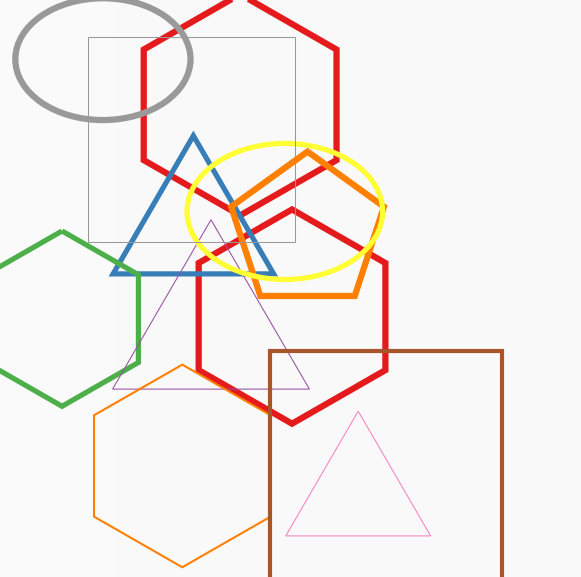[{"shape": "hexagon", "thickness": 3, "radius": 0.96, "center": [0.413, 0.818]}, {"shape": "hexagon", "thickness": 3, "radius": 0.93, "center": [0.502, 0.451]}, {"shape": "triangle", "thickness": 2.5, "radius": 0.8, "center": [0.333, 0.605]}, {"shape": "hexagon", "thickness": 2.5, "radius": 0.76, "center": [0.107, 0.447]}, {"shape": "triangle", "thickness": 0.5, "radius": 0.98, "center": [0.363, 0.423]}, {"shape": "pentagon", "thickness": 3, "radius": 0.69, "center": [0.529, 0.598]}, {"shape": "hexagon", "thickness": 1, "radius": 0.88, "center": [0.314, 0.192]}, {"shape": "oval", "thickness": 2.5, "radius": 0.84, "center": [0.49, 0.633]}, {"shape": "square", "thickness": 2, "radius": 1.0, "center": [0.665, 0.191]}, {"shape": "triangle", "thickness": 0.5, "radius": 0.72, "center": [0.616, 0.143]}, {"shape": "oval", "thickness": 3, "radius": 0.75, "center": [0.177, 0.897]}, {"shape": "square", "thickness": 0.5, "radius": 0.89, "center": [0.329, 0.757]}]